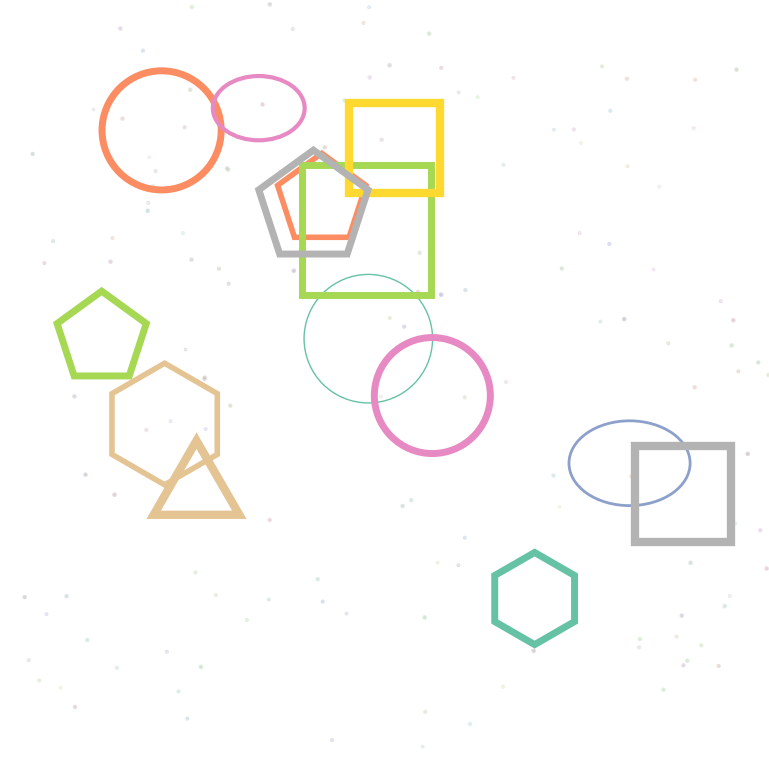[{"shape": "hexagon", "thickness": 2.5, "radius": 0.3, "center": [0.694, 0.223]}, {"shape": "circle", "thickness": 0.5, "radius": 0.42, "center": [0.478, 0.56]}, {"shape": "circle", "thickness": 2.5, "radius": 0.39, "center": [0.21, 0.831]}, {"shape": "pentagon", "thickness": 2, "radius": 0.3, "center": [0.418, 0.741]}, {"shape": "oval", "thickness": 1, "radius": 0.39, "center": [0.818, 0.398]}, {"shape": "oval", "thickness": 1.5, "radius": 0.3, "center": [0.336, 0.86]}, {"shape": "circle", "thickness": 2.5, "radius": 0.38, "center": [0.561, 0.486]}, {"shape": "square", "thickness": 2.5, "radius": 0.42, "center": [0.476, 0.701]}, {"shape": "pentagon", "thickness": 2.5, "radius": 0.3, "center": [0.132, 0.561]}, {"shape": "square", "thickness": 3, "radius": 0.29, "center": [0.512, 0.808]}, {"shape": "triangle", "thickness": 3, "radius": 0.32, "center": [0.255, 0.364]}, {"shape": "hexagon", "thickness": 2, "radius": 0.39, "center": [0.214, 0.449]}, {"shape": "square", "thickness": 3, "radius": 0.31, "center": [0.887, 0.358]}, {"shape": "pentagon", "thickness": 2.5, "radius": 0.37, "center": [0.407, 0.73]}]